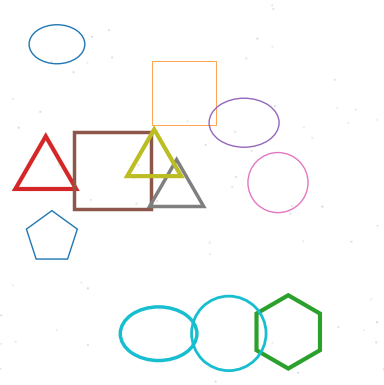[{"shape": "pentagon", "thickness": 1, "radius": 0.35, "center": [0.135, 0.383]}, {"shape": "oval", "thickness": 1, "radius": 0.36, "center": [0.148, 0.885]}, {"shape": "square", "thickness": 0.5, "radius": 0.41, "center": [0.477, 0.758]}, {"shape": "hexagon", "thickness": 3, "radius": 0.48, "center": [0.749, 0.138]}, {"shape": "triangle", "thickness": 3, "radius": 0.46, "center": [0.119, 0.555]}, {"shape": "oval", "thickness": 1, "radius": 0.45, "center": [0.634, 0.681]}, {"shape": "square", "thickness": 2.5, "radius": 0.5, "center": [0.292, 0.558]}, {"shape": "circle", "thickness": 1, "radius": 0.39, "center": [0.722, 0.526]}, {"shape": "triangle", "thickness": 2.5, "radius": 0.41, "center": [0.459, 0.504]}, {"shape": "triangle", "thickness": 3, "radius": 0.4, "center": [0.4, 0.583]}, {"shape": "circle", "thickness": 2, "radius": 0.48, "center": [0.594, 0.134]}, {"shape": "oval", "thickness": 2.5, "radius": 0.5, "center": [0.412, 0.133]}]